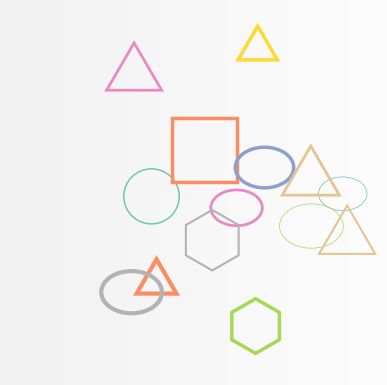[{"shape": "oval", "thickness": 0.5, "radius": 0.31, "center": [0.884, 0.497]}, {"shape": "circle", "thickness": 1, "radius": 0.36, "center": [0.391, 0.49]}, {"shape": "square", "thickness": 2.5, "radius": 0.42, "center": [0.527, 0.61]}, {"shape": "triangle", "thickness": 3, "radius": 0.3, "center": [0.404, 0.267]}, {"shape": "oval", "thickness": 2.5, "radius": 0.38, "center": [0.683, 0.565]}, {"shape": "oval", "thickness": 2, "radius": 0.33, "center": [0.61, 0.46]}, {"shape": "triangle", "thickness": 2, "radius": 0.41, "center": [0.346, 0.807]}, {"shape": "hexagon", "thickness": 2.5, "radius": 0.35, "center": [0.66, 0.153]}, {"shape": "oval", "thickness": 0.5, "radius": 0.41, "center": [0.803, 0.413]}, {"shape": "triangle", "thickness": 2.5, "radius": 0.29, "center": [0.665, 0.874]}, {"shape": "triangle", "thickness": 1.5, "radius": 0.42, "center": [0.896, 0.382]}, {"shape": "triangle", "thickness": 2, "radius": 0.43, "center": [0.802, 0.536]}, {"shape": "hexagon", "thickness": 1.5, "radius": 0.39, "center": [0.548, 0.376]}, {"shape": "oval", "thickness": 3, "radius": 0.39, "center": [0.34, 0.241]}]